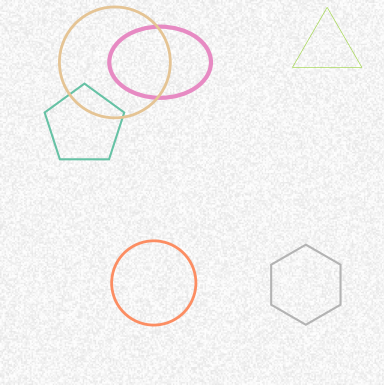[{"shape": "pentagon", "thickness": 1.5, "radius": 0.54, "center": [0.219, 0.674]}, {"shape": "circle", "thickness": 2, "radius": 0.55, "center": [0.399, 0.265]}, {"shape": "oval", "thickness": 3, "radius": 0.66, "center": [0.416, 0.838]}, {"shape": "triangle", "thickness": 0.5, "radius": 0.52, "center": [0.85, 0.877]}, {"shape": "circle", "thickness": 2, "radius": 0.72, "center": [0.298, 0.838]}, {"shape": "hexagon", "thickness": 1.5, "radius": 0.52, "center": [0.794, 0.261]}]